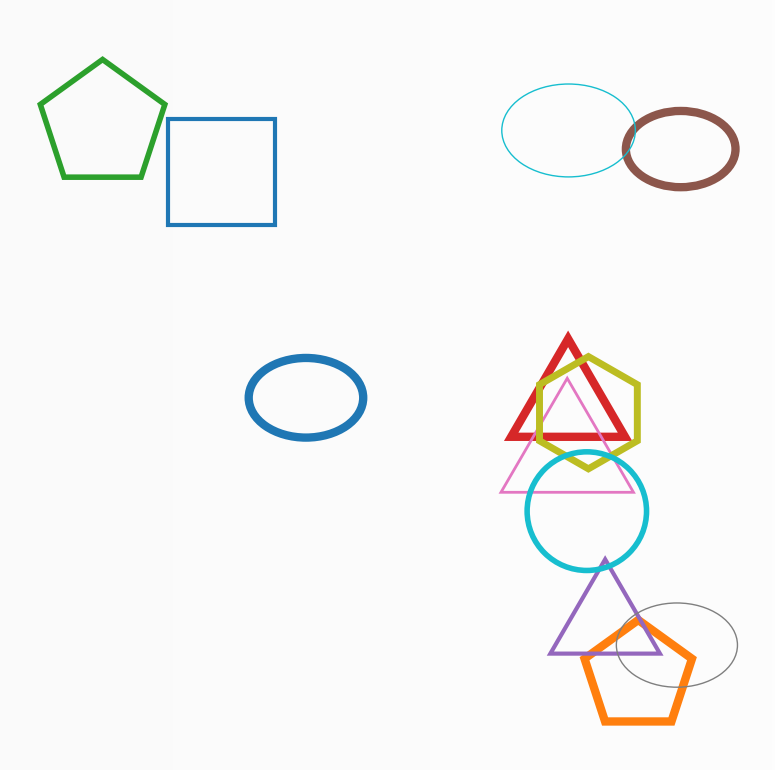[{"shape": "oval", "thickness": 3, "radius": 0.37, "center": [0.395, 0.483]}, {"shape": "square", "thickness": 1.5, "radius": 0.35, "center": [0.285, 0.776]}, {"shape": "pentagon", "thickness": 3, "radius": 0.36, "center": [0.824, 0.122]}, {"shape": "pentagon", "thickness": 2, "radius": 0.42, "center": [0.132, 0.838]}, {"shape": "triangle", "thickness": 3, "radius": 0.42, "center": [0.733, 0.475]}, {"shape": "triangle", "thickness": 1.5, "radius": 0.41, "center": [0.781, 0.192]}, {"shape": "oval", "thickness": 3, "radius": 0.35, "center": [0.878, 0.806]}, {"shape": "triangle", "thickness": 1, "radius": 0.49, "center": [0.732, 0.41]}, {"shape": "oval", "thickness": 0.5, "radius": 0.39, "center": [0.873, 0.162]}, {"shape": "hexagon", "thickness": 2.5, "radius": 0.36, "center": [0.759, 0.464]}, {"shape": "circle", "thickness": 2, "radius": 0.39, "center": [0.757, 0.336]}, {"shape": "oval", "thickness": 0.5, "radius": 0.43, "center": [0.734, 0.831]}]